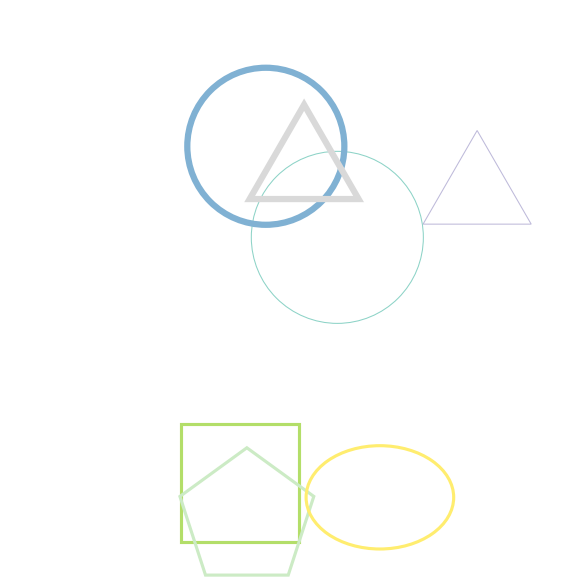[{"shape": "circle", "thickness": 0.5, "radius": 0.74, "center": [0.584, 0.588]}, {"shape": "triangle", "thickness": 0.5, "radius": 0.54, "center": [0.826, 0.665]}, {"shape": "circle", "thickness": 3, "radius": 0.68, "center": [0.46, 0.746]}, {"shape": "square", "thickness": 1.5, "radius": 0.51, "center": [0.415, 0.163]}, {"shape": "triangle", "thickness": 3, "radius": 0.54, "center": [0.527, 0.709]}, {"shape": "pentagon", "thickness": 1.5, "radius": 0.61, "center": [0.427, 0.102]}, {"shape": "oval", "thickness": 1.5, "radius": 0.64, "center": [0.658, 0.138]}]